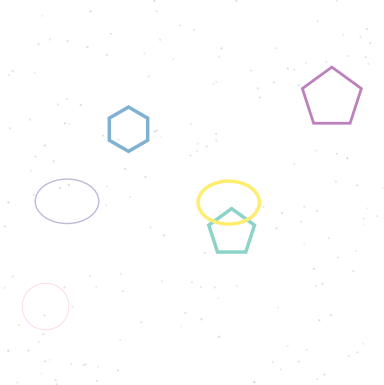[{"shape": "pentagon", "thickness": 2.5, "radius": 0.31, "center": [0.602, 0.396]}, {"shape": "oval", "thickness": 1, "radius": 0.41, "center": [0.174, 0.477]}, {"shape": "hexagon", "thickness": 2.5, "radius": 0.29, "center": [0.334, 0.664]}, {"shape": "circle", "thickness": 0.5, "radius": 0.3, "center": [0.118, 0.204]}, {"shape": "pentagon", "thickness": 2, "radius": 0.4, "center": [0.862, 0.745]}, {"shape": "oval", "thickness": 2.5, "radius": 0.4, "center": [0.594, 0.474]}]